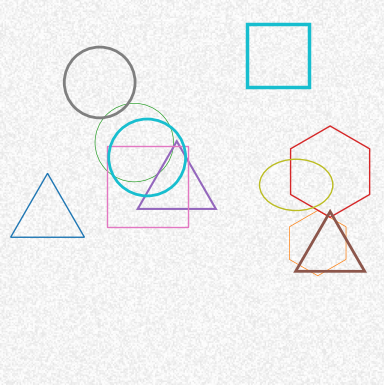[{"shape": "triangle", "thickness": 1, "radius": 0.55, "center": [0.123, 0.439]}, {"shape": "hexagon", "thickness": 0.5, "radius": 0.42, "center": [0.825, 0.369]}, {"shape": "circle", "thickness": 0.5, "radius": 0.51, "center": [0.349, 0.63]}, {"shape": "hexagon", "thickness": 1, "radius": 0.59, "center": [0.857, 0.554]}, {"shape": "triangle", "thickness": 1.5, "radius": 0.59, "center": [0.459, 0.516]}, {"shape": "triangle", "thickness": 2, "radius": 0.52, "center": [0.858, 0.347]}, {"shape": "square", "thickness": 1, "radius": 0.53, "center": [0.384, 0.515]}, {"shape": "circle", "thickness": 2, "radius": 0.46, "center": [0.259, 0.786]}, {"shape": "oval", "thickness": 1, "radius": 0.48, "center": [0.769, 0.52]}, {"shape": "square", "thickness": 2.5, "radius": 0.41, "center": [0.722, 0.856]}, {"shape": "circle", "thickness": 2, "radius": 0.5, "center": [0.382, 0.591]}]